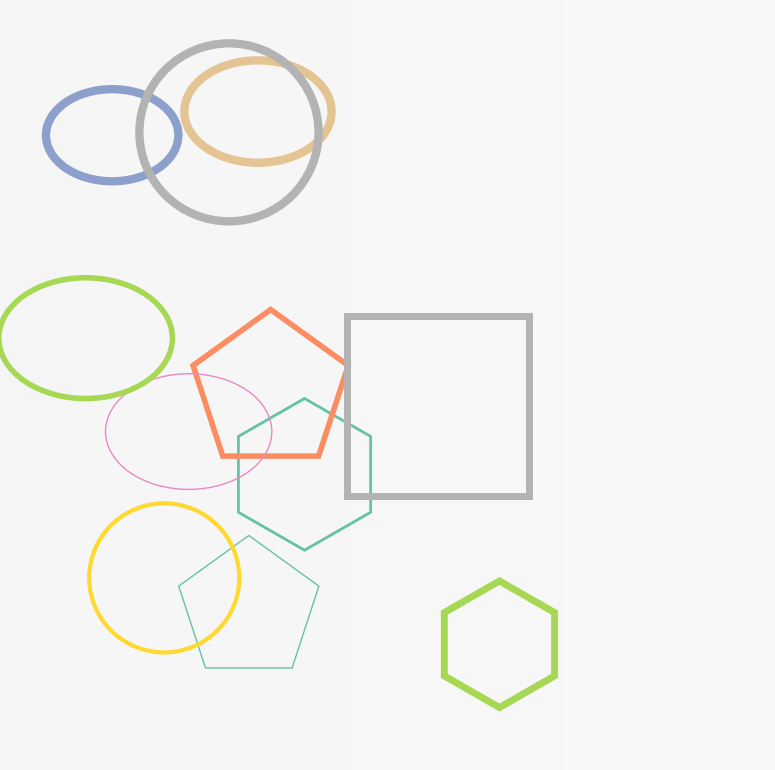[{"shape": "hexagon", "thickness": 1, "radius": 0.49, "center": [0.393, 0.384]}, {"shape": "pentagon", "thickness": 0.5, "radius": 0.48, "center": [0.321, 0.209]}, {"shape": "pentagon", "thickness": 2, "radius": 0.53, "center": [0.349, 0.493]}, {"shape": "oval", "thickness": 3, "radius": 0.43, "center": [0.145, 0.824]}, {"shape": "oval", "thickness": 0.5, "radius": 0.54, "center": [0.243, 0.44]}, {"shape": "hexagon", "thickness": 2.5, "radius": 0.41, "center": [0.644, 0.163]}, {"shape": "oval", "thickness": 2, "radius": 0.56, "center": [0.11, 0.561]}, {"shape": "circle", "thickness": 1.5, "radius": 0.48, "center": [0.212, 0.25]}, {"shape": "oval", "thickness": 3, "radius": 0.47, "center": [0.333, 0.855]}, {"shape": "square", "thickness": 2.5, "radius": 0.59, "center": [0.565, 0.473]}, {"shape": "circle", "thickness": 3, "radius": 0.58, "center": [0.295, 0.828]}]